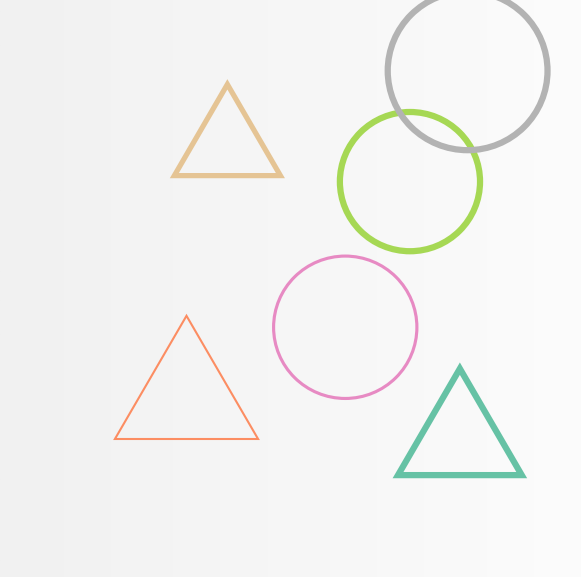[{"shape": "triangle", "thickness": 3, "radius": 0.61, "center": [0.791, 0.238]}, {"shape": "triangle", "thickness": 1, "radius": 0.71, "center": [0.321, 0.31]}, {"shape": "circle", "thickness": 1.5, "radius": 0.62, "center": [0.594, 0.432]}, {"shape": "circle", "thickness": 3, "radius": 0.6, "center": [0.705, 0.685]}, {"shape": "triangle", "thickness": 2.5, "radius": 0.53, "center": [0.391, 0.748]}, {"shape": "circle", "thickness": 3, "radius": 0.69, "center": [0.805, 0.877]}]